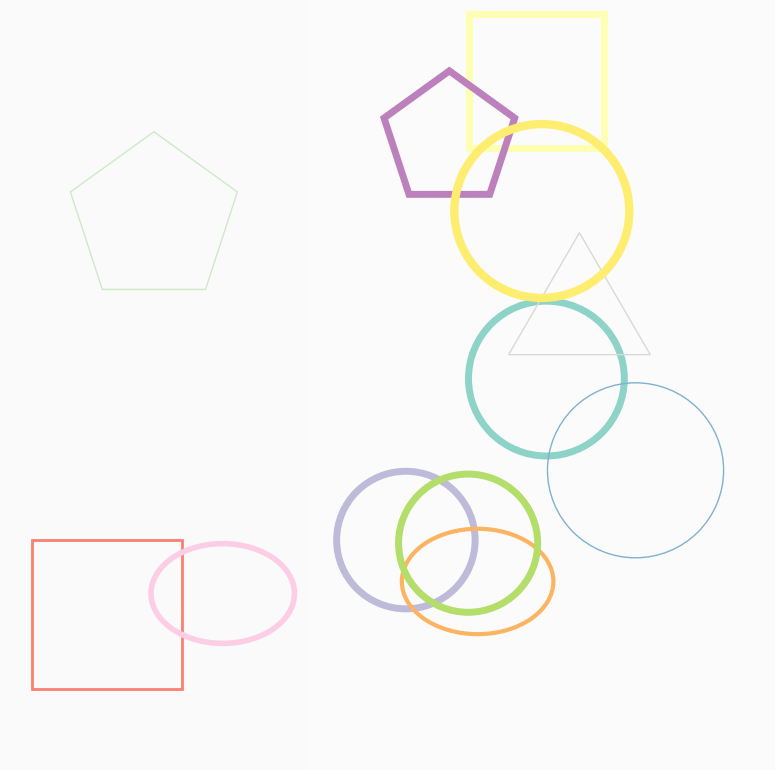[{"shape": "circle", "thickness": 2.5, "radius": 0.5, "center": [0.705, 0.508]}, {"shape": "square", "thickness": 2.5, "radius": 0.43, "center": [0.693, 0.895]}, {"shape": "circle", "thickness": 2.5, "radius": 0.45, "center": [0.524, 0.299]}, {"shape": "square", "thickness": 1, "radius": 0.48, "center": [0.138, 0.202]}, {"shape": "circle", "thickness": 0.5, "radius": 0.57, "center": [0.82, 0.389]}, {"shape": "oval", "thickness": 1.5, "radius": 0.49, "center": [0.616, 0.245]}, {"shape": "circle", "thickness": 2.5, "radius": 0.45, "center": [0.604, 0.295]}, {"shape": "oval", "thickness": 2, "radius": 0.46, "center": [0.287, 0.229]}, {"shape": "triangle", "thickness": 0.5, "radius": 0.53, "center": [0.748, 0.592]}, {"shape": "pentagon", "thickness": 2.5, "radius": 0.44, "center": [0.58, 0.819]}, {"shape": "pentagon", "thickness": 0.5, "radius": 0.57, "center": [0.199, 0.716]}, {"shape": "circle", "thickness": 3, "radius": 0.56, "center": [0.699, 0.726]}]